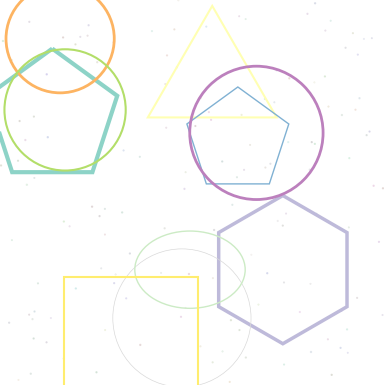[{"shape": "pentagon", "thickness": 3, "radius": 0.89, "center": [0.136, 0.696]}, {"shape": "triangle", "thickness": 1.5, "radius": 0.97, "center": [0.551, 0.792]}, {"shape": "hexagon", "thickness": 2.5, "radius": 0.96, "center": [0.735, 0.3]}, {"shape": "pentagon", "thickness": 1, "radius": 0.7, "center": [0.618, 0.635]}, {"shape": "circle", "thickness": 2, "radius": 0.7, "center": [0.156, 0.899]}, {"shape": "circle", "thickness": 1.5, "radius": 0.79, "center": [0.169, 0.715]}, {"shape": "circle", "thickness": 0.5, "radius": 0.9, "center": [0.473, 0.174]}, {"shape": "circle", "thickness": 2, "radius": 0.87, "center": [0.666, 0.655]}, {"shape": "oval", "thickness": 1, "radius": 0.72, "center": [0.493, 0.3]}, {"shape": "square", "thickness": 1.5, "radius": 0.87, "center": [0.341, 0.107]}]